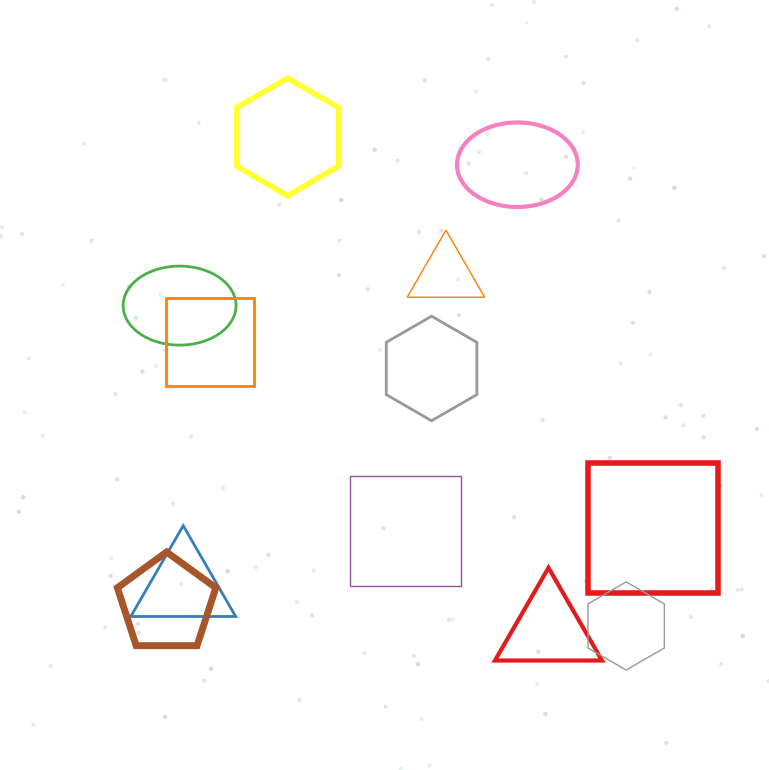[{"shape": "triangle", "thickness": 1.5, "radius": 0.4, "center": [0.712, 0.182]}, {"shape": "square", "thickness": 2, "radius": 0.42, "center": [0.848, 0.314]}, {"shape": "triangle", "thickness": 1, "radius": 0.39, "center": [0.238, 0.239]}, {"shape": "oval", "thickness": 1, "radius": 0.37, "center": [0.233, 0.603]}, {"shape": "square", "thickness": 0.5, "radius": 0.36, "center": [0.527, 0.311]}, {"shape": "triangle", "thickness": 0.5, "radius": 0.29, "center": [0.579, 0.643]}, {"shape": "square", "thickness": 1, "radius": 0.29, "center": [0.272, 0.556]}, {"shape": "hexagon", "thickness": 2, "radius": 0.38, "center": [0.374, 0.822]}, {"shape": "pentagon", "thickness": 2.5, "radius": 0.34, "center": [0.216, 0.216]}, {"shape": "oval", "thickness": 1.5, "radius": 0.39, "center": [0.672, 0.786]}, {"shape": "hexagon", "thickness": 1, "radius": 0.34, "center": [0.56, 0.521]}, {"shape": "hexagon", "thickness": 0.5, "radius": 0.29, "center": [0.813, 0.187]}]